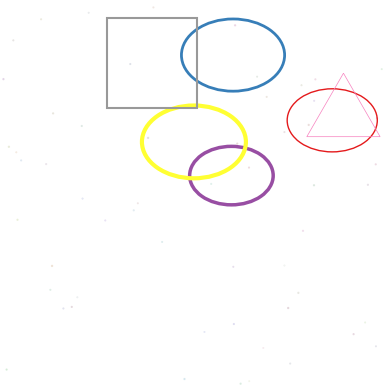[{"shape": "oval", "thickness": 1, "radius": 0.59, "center": [0.863, 0.687]}, {"shape": "oval", "thickness": 2, "radius": 0.67, "center": [0.605, 0.857]}, {"shape": "oval", "thickness": 2.5, "radius": 0.54, "center": [0.601, 0.544]}, {"shape": "oval", "thickness": 3, "radius": 0.68, "center": [0.504, 0.631]}, {"shape": "triangle", "thickness": 0.5, "radius": 0.55, "center": [0.892, 0.7]}, {"shape": "square", "thickness": 1.5, "radius": 0.58, "center": [0.394, 0.837]}]